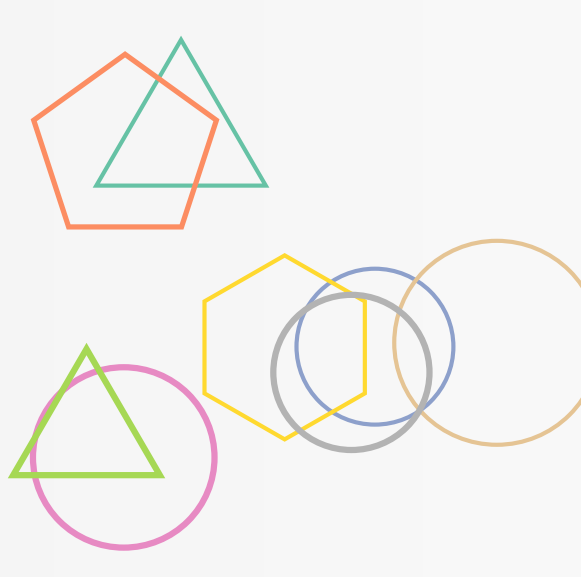[{"shape": "triangle", "thickness": 2, "radius": 0.84, "center": [0.311, 0.762]}, {"shape": "pentagon", "thickness": 2.5, "radius": 0.83, "center": [0.215, 0.74]}, {"shape": "circle", "thickness": 2, "radius": 0.67, "center": [0.645, 0.399]}, {"shape": "circle", "thickness": 3, "radius": 0.78, "center": [0.213, 0.207]}, {"shape": "triangle", "thickness": 3, "radius": 0.73, "center": [0.149, 0.249]}, {"shape": "hexagon", "thickness": 2, "radius": 0.8, "center": [0.49, 0.398]}, {"shape": "circle", "thickness": 2, "radius": 0.88, "center": [0.855, 0.406]}, {"shape": "circle", "thickness": 3, "radius": 0.67, "center": [0.605, 0.354]}]